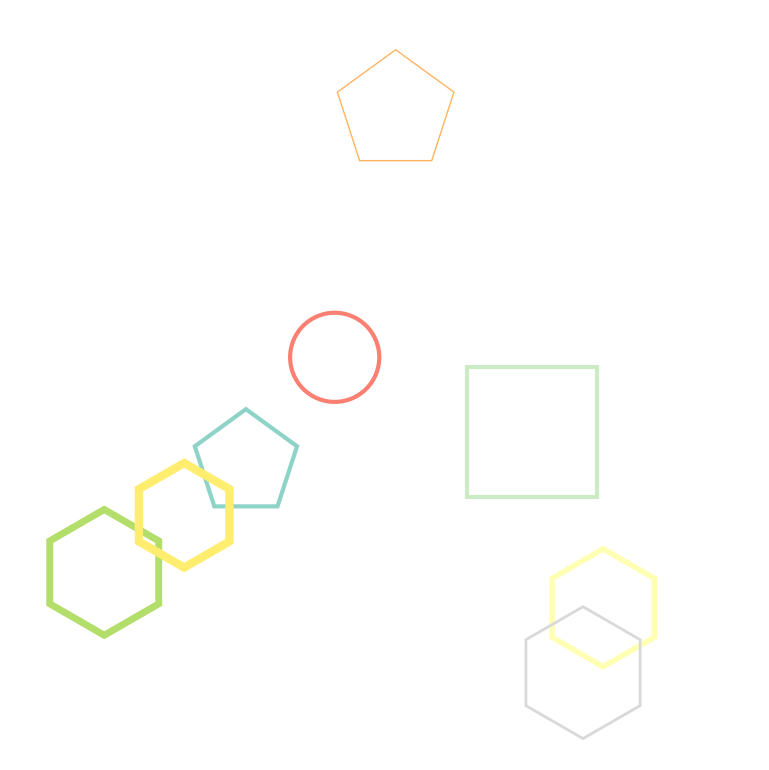[{"shape": "pentagon", "thickness": 1.5, "radius": 0.35, "center": [0.319, 0.399]}, {"shape": "hexagon", "thickness": 2, "radius": 0.38, "center": [0.783, 0.211]}, {"shape": "circle", "thickness": 1.5, "radius": 0.29, "center": [0.435, 0.536]}, {"shape": "pentagon", "thickness": 0.5, "radius": 0.4, "center": [0.514, 0.856]}, {"shape": "hexagon", "thickness": 2.5, "radius": 0.41, "center": [0.135, 0.257]}, {"shape": "hexagon", "thickness": 1, "radius": 0.43, "center": [0.757, 0.126]}, {"shape": "square", "thickness": 1.5, "radius": 0.42, "center": [0.691, 0.439]}, {"shape": "hexagon", "thickness": 3, "radius": 0.34, "center": [0.239, 0.331]}]